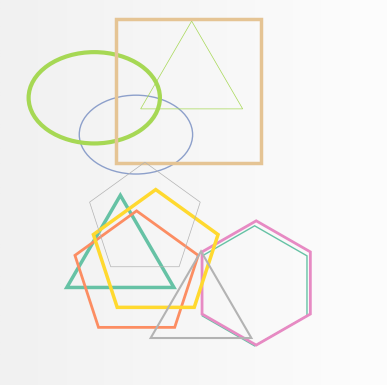[{"shape": "hexagon", "thickness": 1, "radius": 0.78, "center": [0.657, 0.258]}, {"shape": "triangle", "thickness": 2.5, "radius": 0.8, "center": [0.311, 0.333]}, {"shape": "pentagon", "thickness": 2, "radius": 0.84, "center": [0.352, 0.285]}, {"shape": "oval", "thickness": 1, "radius": 0.73, "center": [0.351, 0.65]}, {"shape": "hexagon", "thickness": 2, "radius": 0.81, "center": [0.661, 0.265]}, {"shape": "oval", "thickness": 3, "radius": 0.85, "center": [0.243, 0.746]}, {"shape": "triangle", "thickness": 0.5, "radius": 0.76, "center": [0.495, 0.793]}, {"shape": "pentagon", "thickness": 2.5, "radius": 0.85, "center": [0.402, 0.338]}, {"shape": "square", "thickness": 2.5, "radius": 0.94, "center": [0.485, 0.763]}, {"shape": "triangle", "thickness": 1.5, "radius": 0.75, "center": [0.519, 0.197]}, {"shape": "pentagon", "thickness": 0.5, "radius": 0.75, "center": [0.374, 0.429]}]